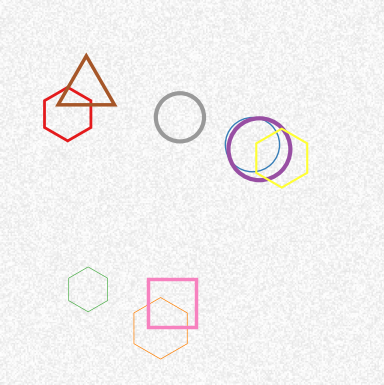[{"shape": "hexagon", "thickness": 2, "radius": 0.35, "center": [0.176, 0.704]}, {"shape": "circle", "thickness": 1, "radius": 0.35, "center": [0.656, 0.624]}, {"shape": "hexagon", "thickness": 0.5, "radius": 0.29, "center": [0.229, 0.248]}, {"shape": "circle", "thickness": 3, "radius": 0.4, "center": [0.674, 0.612]}, {"shape": "hexagon", "thickness": 0.5, "radius": 0.4, "center": [0.417, 0.147]}, {"shape": "hexagon", "thickness": 1.5, "radius": 0.38, "center": [0.732, 0.589]}, {"shape": "triangle", "thickness": 2.5, "radius": 0.42, "center": [0.224, 0.77]}, {"shape": "square", "thickness": 2.5, "radius": 0.31, "center": [0.447, 0.213]}, {"shape": "circle", "thickness": 3, "radius": 0.31, "center": [0.467, 0.695]}]